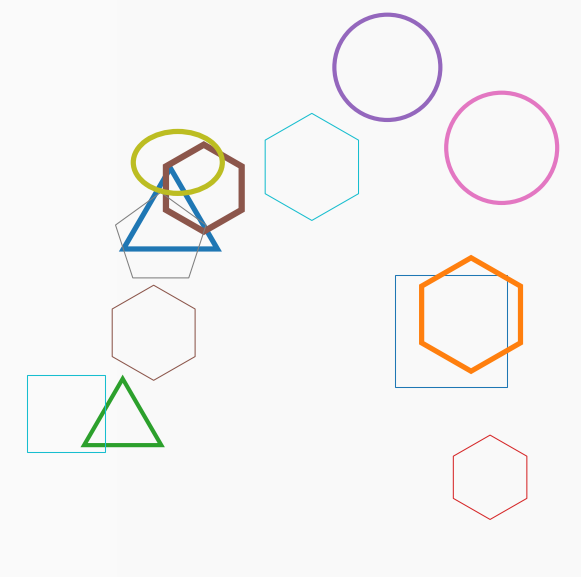[{"shape": "triangle", "thickness": 2.5, "radius": 0.47, "center": [0.293, 0.615]}, {"shape": "square", "thickness": 0.5, "radius": 0.48, "center": [0.776, 0.426]}, {"shape": "hexagon", "thickness": 2.5, "radius": 0.49, "center": [0.81, 0.455]}, {"shape": "triangle", "thickness": 2, "radius": 0.38, "center": [0.211, 0.267]}, {"shape": "hexagon", "thickness": 0.5, "radius": 0.37, "center": [0.843, 0.173]}, {"shape": "circle", "thickness": 2, "radius": 0.46, "center": [0.666, 0.883]}, {"shape": "hexagon", "thickness": 3, "radius": 0.38, "center": [0.351, 0.673]}, {"shape": "hexagon", "thickness": 0.5, "radius": 0.41, "center": [0.264, 0.423]}, {"shape": "circle", "thickness": 2, "radius": 0.48, "center": [0.863, 0.743]}, {"shape": "pentagon", "thickness": 0.5, "radius": 0.41, "center": [0.277, 0.584]}, {"shape": "oval", "thickness": 2.5, "radius": 0.38, "center": [0.306, 0.718]}, {"shape": "square", "thickness": 0.5, "radius": 0.33, "center": [0.114, 0.283]}, {"shape": "hexagon", "thickness": 0.5, "radius": 0.46, "center": [0.537, 0.71]}]